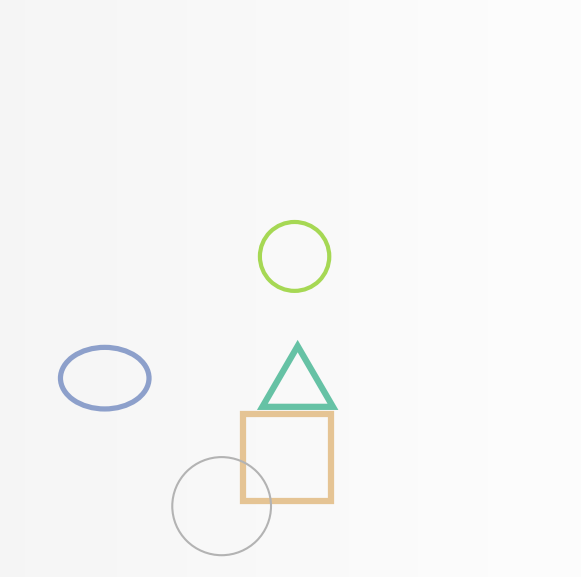[{"shape": "triangle", "thickness": 3, "radius": 0.35, "center": [0.512, 0.33]}, {"shape": "oval", "thickness": 2.5, "radius": 0.38, "center": [0.18, 0.344]}, {"shape": "circle", "thickness": 2, "radius": 0.3, "center": [0.507, 0.555]}, {"shape": "square", "thickness": 3, "radius": 0.38, "center": [0.494, 0.207]}, {"shape": "circle", "thickness": 1, "radius": 0.42, "center": [0.381, 0.123]}]